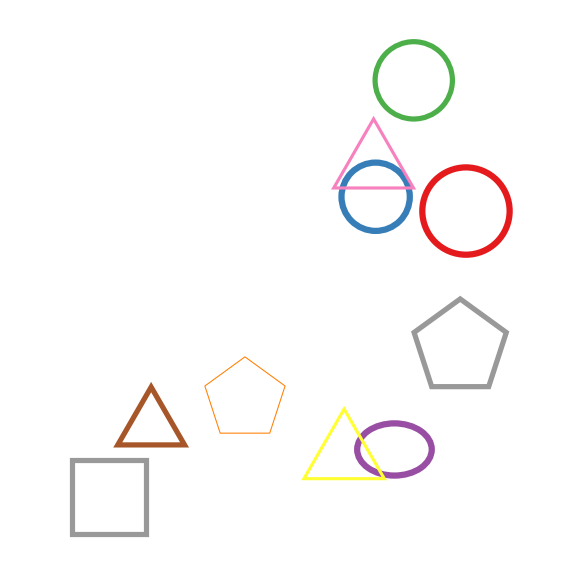[{"shape": "circle", "thickness": 3, "radius": 0.38, "center": [0.807, 0.634]}, {"shape": "circle", "thickness": 3, "radius": 0.3, "center": [0.65, 0.658]}, {"shape": "circle", "thickness": 2.5, "radius": 0.33, "center": [0.716, 0.86]}, {"shape": "oval", "thickness": 3, "radius": 0.32, "center": [0.683, 0.221]}, {"shape": "pentagon", "thickness": 0.5, "radius": 0.37, "center": [0.424, 0.308]}, {"shape": "triangle", "thickness": 1.5, "radius": 0.4, "center": [0.596, 0.21]}, {"shape": "triangle", "thickness": 2.5, "radius": 0.33, "center": [0.262, 0.262]}, {"shape": "triangle", "thickness": 1.5, "radius": 0.4, "center": [0.647, 0.714]}, {"shape": "pentagon", "thickness": 2.5, "radius": 0.42, "center": [0.797, 0.398]}, {"shape": "square", "thickness": 2.5, "radius": 0.32, "center": [0.188, 0.139]}]